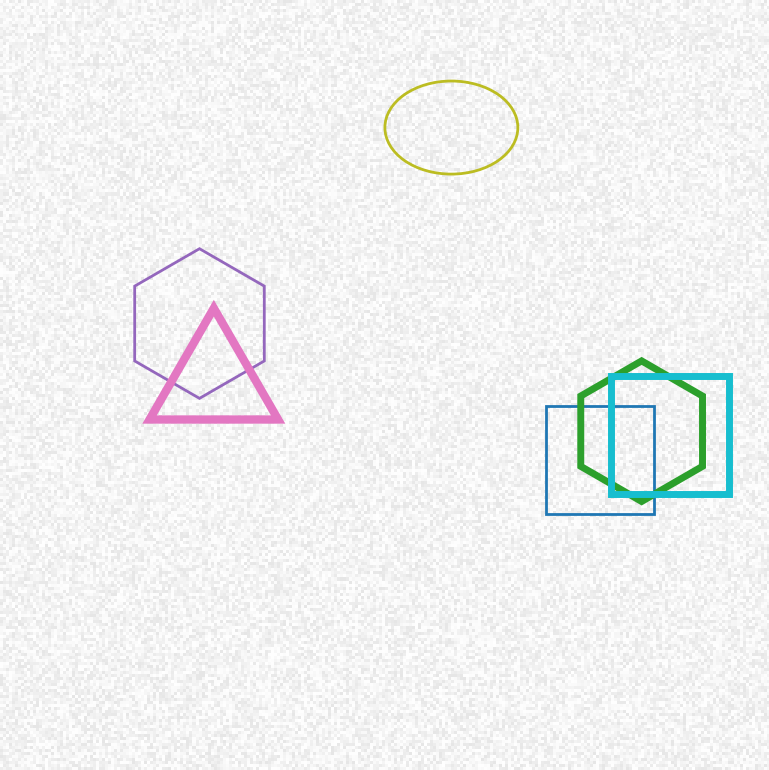[{"shape": "square", "thickness": 1, "radius": 0.35, "center": [0.779, 0.402]}, {"shape": "hexagon", "thickness": 2.5, "radius": 0.46, "center": [0.833, 0.44]}, {"shape": "hexagon", "thickness": 1, "radius": 0.49, "center": [0.259, 0.58]}, {"shape": "triangle", "thickness": 3, "radius": 0.48, "center": [0.278, 0.503]}, {"shape": "oval", "thickness": 1, "radius": 0.43, "center": [0.586, 0.834]}, {"shape": "square", "thickness": 2.5, "radius": 0.38, "center": [0.87, 0.435]}]